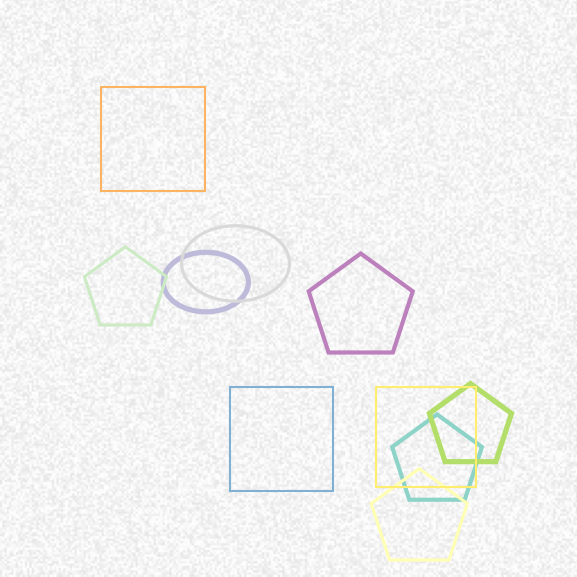[{"shape": "pentagon", "thickness": 2, "radius": 0.41, "center": [0.757, 0.2]}, {"shape": "pentagon", "thickness": 1.5, "radius": 0.44, "center": [0.726, 0.1]}, {"shape": "oval", "thickness": 2.5, "radius": 0.37, "center": [0.356, 0.511]}, {"shape": "square", "thickness": 1, "radius": 0.45, "center": [0.487, 0.239]}, {"shape": "square", "thickness": 1, "radius": 0.45, "center": [0.265, 0.758]}, {"shape": "pentagon", "thickness": 2.5, "radius": 0.37, "center": [0.815, 0.26]}, {"shape": "oval", "thickness": 1.5, "radius": 0.47, "center": [0.408, 0.543]}, {"shape": "pentagon", "thickness": 2, "radius": 0.47, "center": [0.625, 0.465]}, {"shape": "pentagon", "thickness": 1.5, "radius": 0.37, "center": [0.217, 0.497]}, {"shape": "square", "thickness": 1, "radius": 0.43, "center": [0.738, 0.243]}]